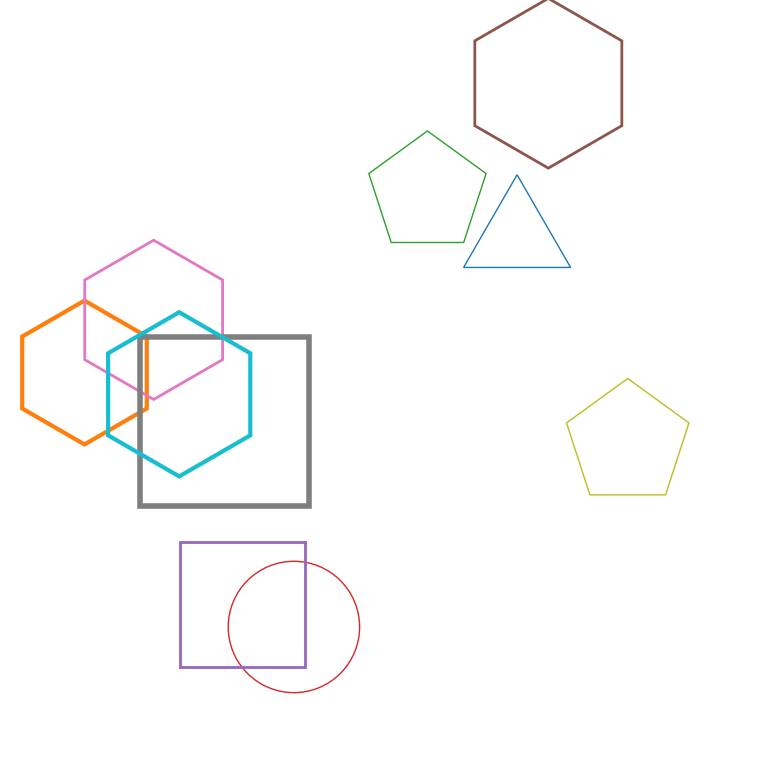[{"shape": "triangle", "thickness": 0.5, "radius": 0.4, "center": [0.672, 0.693]}, {"shape": "hexagon", "thickness": 1.5, "radius": 0.47, "center": [0.11, 0.516]}, {"shape": "pentagon", "thickness": 0.5, "radius": 0.4, "center": [0.555, 0.75]}, {"shape": "circle", "thickness": 0.5, "radius": 0.43, "center": [0.382, 0.186]}, {"shape": "square", "thickness": 1, "radius": 0.41, "center": [0.315, 0.215]}, {"shape": "hexagon", "thickness": 1, "radius": 0.55, "center": [0.712, 0.892]}, {"shape": "hexagon", "thickness": 1, "radius": 0.52, "center": [0.2, 0.585]}, {"shape": "square", "thickness": 2, "radius": 0.55, "center": [0.292, 0.453]}, {"shape": "pentagon", "thickness": 0.5, "radius": 0.42, "center": [0.815, 0.425]}, {"shape": "hexagon", "thickness": 1.5, "radius": 0.53, "center": [0.233, 0.488]}]